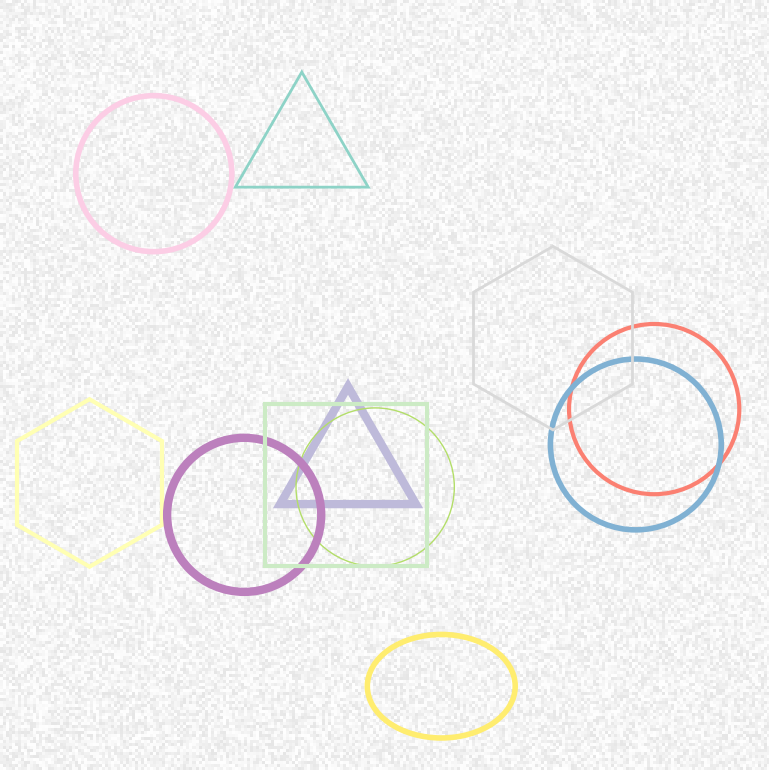[{"shape": "triangle", "thickness": 1, "radius": 0.5, "center": [0.392, 0.807]}, {"shape": "hexagon", "thickness": 1.5, "radius": 0.54, "center": [0.116, 0.373]}, {"shape": "triangle", "thickness": 3, "radius": 0.51, "center": [0.452, 0.396]}, {"shape": "circle", "thickness": 1.5, "radius": 0.55, "center": [0.85, 0.469]}, {"shape": "circle", "thickness": 2, "radius": 0.55, "center": [0.826, 0.423]}, {"shape": "circle", "thickness": 0.5, "radius": 0.51, "center": [0.487, 0.367]}, {"shape": "circle", "thickness": 2, "radius": 0.51, "center": [0.2, 0.774]}, {"shape": "hexagon", "thickness": 1, "radius": 0.6, "center": [0.718, 0.561]}, {"shape": "circle", "thickness": 3, "radius": 0.5, "center": [0.317, 0.331]}, {"shape": "square", "thickness": 1.5, "radius": 0.53, "center": [0.449, 0.37]}, {"shape": "oval", "thickness": 2, "radius": 0.48, "center": [0.573, 0.109]}]